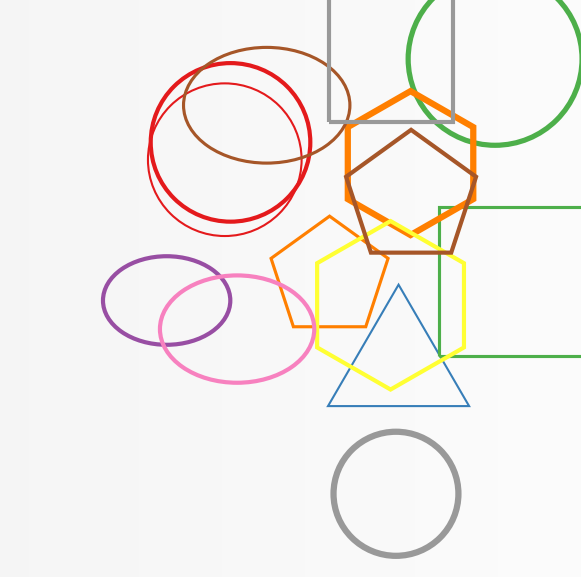[{"shape": "circle", "thickness": 2, "radius": 0.69, "center": [0.397, 0.753]}, {"shape": "circle", "thickness": 1, "radius": 0.66, "center": [0.387, 0.723]}, {"shape": "triangle", "thickness": 1, "radius": 0.7, "center": [0.686, 0.366]}, {"shape": "circle", "thickness": 2.5, "radius": 0.75, "center": [0.852, 0.897]}, {"shape": "square", "thickness": 1.5, "radius": 0.65, "center": [0.885, 0.512]}, {"shape": "oval", "thickness": 2, "radius": 0.55, "center": [0.287, 0.479]}, {"shape": "hexagon", "thickness": 3, "radius": 0.62, "center": [0.706, 0.717]}, {"shape": "pentagon", "thickness": 1.5, "radius": 0.53, "center": [0.567, 0.519]}, {"shape": "hexagon", "thickness": 2, "radius": 0.73, "center": [0.672, 0.47]}, {"shape": "oval", "thickness": 1.5, "radius": 0.72, "center": [0.459, 0.817]}, {"shape": "pentagon", "thickness": 2, "radius": 0.59, "center": [0.707, 0.657]}, {"shape": "oval", "thickness": 2, "radius": 0.66, "center": [0.408, 0.429]}, {"shape": "circle", "thickness": 3, "radius": 0.54, "center": [0.681, 0.144]}, {"shape": "square", "thickness": 2, "radius": 0.54, "center": [0.673, 0.896]}]